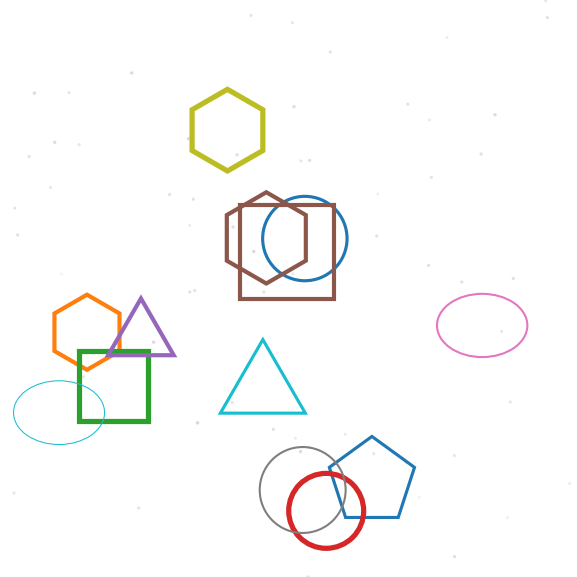[{"shape": "circle", "thickness": 1.5, "radius": 0.37, "center": [0.528, 0.586]}, {"shape": "pentagon", "thickness": 1.5, "radius": 0.39, "center": [0.644, 0.166]}, {"shape": "hexagon", "thickness": 2, "radius": 0.33, "center": [0.151, 0.424]}, {"shape": "square", "thickness": 2.5, "radius": 0.3, "center": [0.196, 0.331]}, {"shape": "circle", "thickness": 2.5, "radius": 0.32, "center": [0.565, 0.115]}, {"shape": "triangle", "thickness": 2, "radius": 0.33, "center": [0.244, 0.417]}, {"shape": "hexagon", "thickness": 2, "radius": 0.39, "center": [0.461, 0.587]}, {"shape": "square", "thickness": 2, "radius": 0.41, "center": [0.497, 0.562]}, {"shape": "oval", "thickness": 1, "radius": 0.39, "center": [0.835, 0.436]}, {"shape": "circle", "thickness": 1, "radius": 0.37, "center": [0.524, 0.151]}, {"shape": "hexagon", "thickness": 2.5, "radius": 0.35, "center": [0.394, 0.774]}, {"shape": "triangle", "thickness": 1.5, "radius": 0.42, "center": [0.455, 0.326]}, {"shape": "oval", "thickness": 0.5, "radius": 0.39, "center": [0.102, 0.285]}]